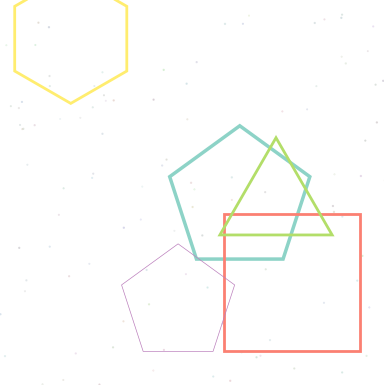[{"shape": "pentagon", "thickness": 2.5, "radius": 0.96, "center": [0.623, 0.482]}, {"shape": "square", "thickness": 2, "radius": 0.89, "center": [0.758, 0.266]}, {"shape": "triangle", "thickness": 2, "radius": 0.84, "center": [0.717, 0.474]}, {"shape": "pentagon", "thickness": 0.5, "radius": 0.77, "center": [0.463, 0.212]}, {"shape": "hexagon", "thickness": 2, "radius": 0.84, "center": [0.184, 0.899]}]